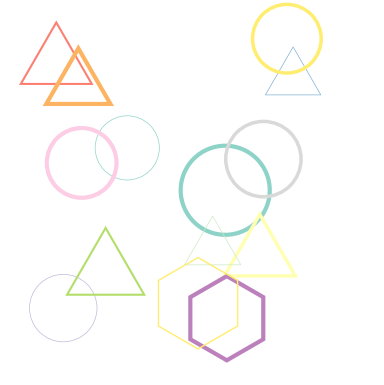[{"shape": "circle", "thickness": 0.5, "radius": 0.42, "center": [0.331, 0.616]}, {"shape": "circle", "thickness": 3, "radius": 0.58, "center": [0.585, 0.506]}, {"shape": "triangle", "thickness": 2.5, "radius": 0.53, "center": [0.675, 0.337]}, {"shape": "circle", "thickness": 0.5, "radius": 0.44, "center": [0.164, 0.2]}, {"shape": "triangle", "thickness": 1.5, "radius": 0.53, "center": [0.146, 0.835]}, {"shape": "triangle", "thickness": 0.5, "radius": 0.42, "center": [0.761, 0.795]}, {"shape": "triangle", "thickness": 3, "radius": 0.48, "center": [0.203, 0.778]}, {"shape": "triangle", "thickness": 1.5, "radius": 0.58, "center": [0.274, 0.292]}, {"shape": "circle", "thickness": 3, "radius": 0.45, "center": [0.212, 0.577]}, {"shape": "circle", "thickness": 2.5, "radius": 0.49, "center": [0.684, 0.587]}, {"shape": "hexagon", "thickness": 3, "radius": 0.55, "center": [0.589, 0.174]}, {"shape": "triangle", "thickness": 0.5, "radius": 0.42, "center": [0.552, 0.354]}, {"shape": "circle", "thickness": 2.5, "radius": 0.45, "center": [0.745, 0.899]}, {"shape": "hexagon", "thickness": 1, "radius": 0.59, "center": [0.514, 0.212]}]